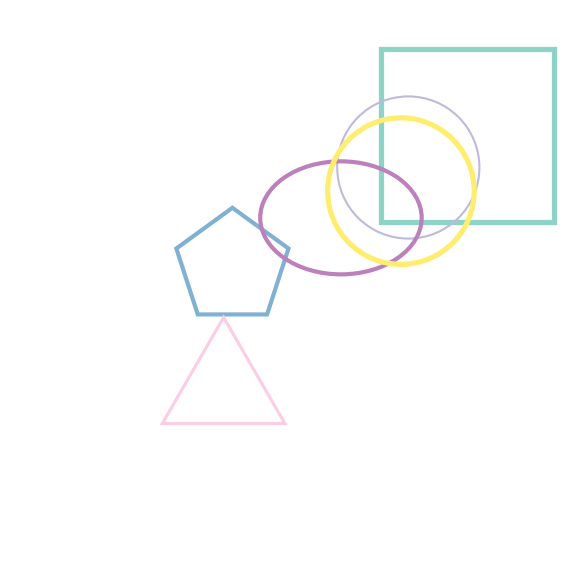[{"shape": "square", "thickness": 2.5, "radius": 0.75, "center": [0.809, 0.764]}, {"shape": "circle", "thickness": 1, "radius": 0.62, "center": [0.707, 0.709]}, {"shape": "pentagon", "thickness": 2, "radius": 0.51, "center": [0.402, 0.537]}, {"shape": "triangle", "thickness": 1.5, "radius": 0.61, "center": [0.387, 0.327]}, {"shape": "oval", "thickness": 2, "radius": 0.7, "center": [0.59, 0.622]}, {"shape": "circle", "thickness": 2.5, "radius": 0.63, "center": [0.694, 0.668]}]